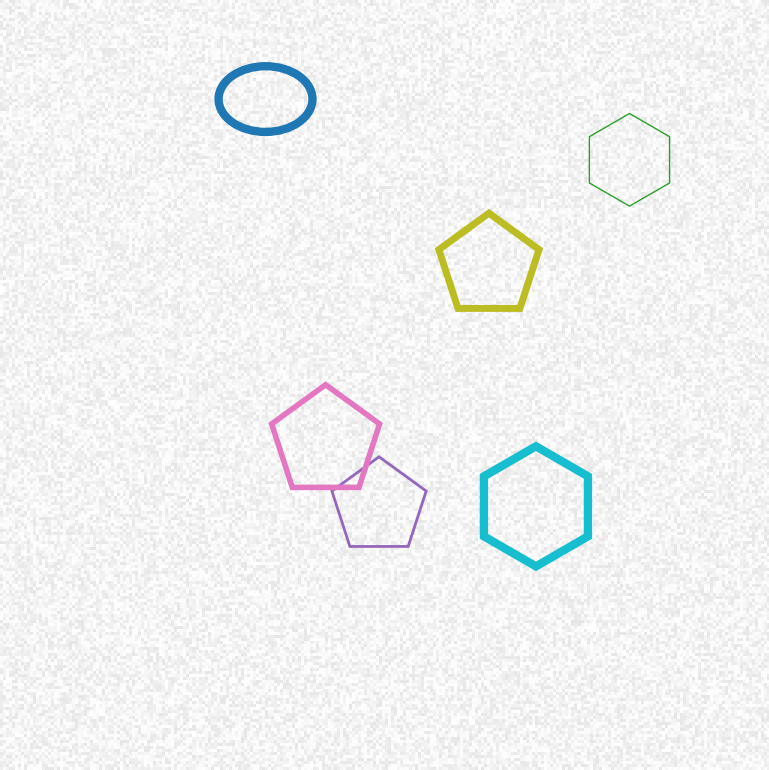[{"shape": "oval", "thickness": 3, "radius": 0.3, "center": [0.345, 0.871]}, {"shape": "hexagon", "thickness": 0.5, "radius": 0.3, "center": [0.817, 0.792]}, {"shape": "pentagon", "thickness": 1, "radius": 0.32, "center": [0.492, 0.342]}, {"shape": "pentagon", "thickness": 2, "radius": 0.37, "center": [0.423, 0.427]}, {"shape": "pentagon", "thickness": 2.5, "radius": 0.34, "center": [0.635, 0.655]}, {"shape": "hexagon", "thickness": 3, "radius": 0.39, "center": [0.696, 0.342]}]